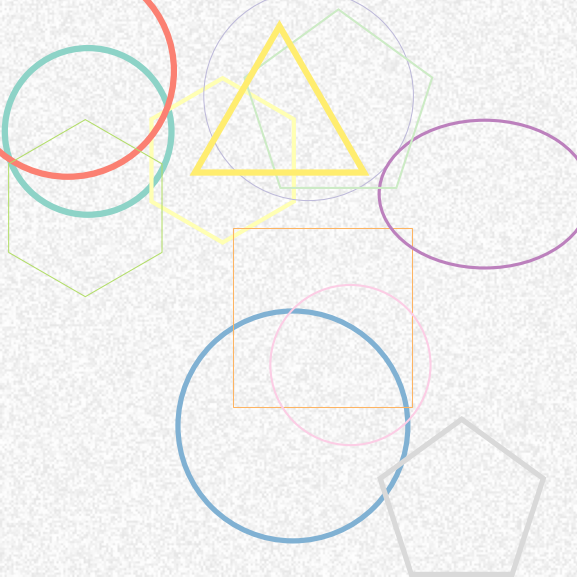[{"shape": "circle", "thickness": 3, "radius": 0.72, "center": [0.153, 0.772]}, {"shape": "hexagon", "thickness": 2, "radius": 0.71, "center": [0.386, 0.721]}, {"shape": "circle", "thickness": 0.5, "radius": 0.91, "center": [0.534, 0.833]}, {"shape": "circle", "thickness": 3, "radius": 0.92, "center": [0.118, 0.877]}, {"shape": "circle", "thickness": 2.5, "radius": 1.0, "center": [0.507, 0.262]}, {"shape": "square", "thickness": 0.5, "radius": 0.78, "center": [0.559, 0.449]}, {"shape": "hexagon", "thickness": 0.5, "radius": 0.77, "center": [0.148, 0.639]}, {"shape": "circle", "thickness": 1, "radius": 0.69, "center": [0.607, 0.367]}, {"shape": "pentagon", "thickness": 2.5, "radius": 0.74, "center": [0.8, 0.125]}, {"shape": "oval", "thickness": 1.5, "radius": 0.91, "center": [0.839, 0.663]}, {"shape": "pentagon", "thickness": 1, "radius": 0.85, "center": [0.586, 0.812]}, {"shape": "triangle", "thickness": 3, "radius": 0.85, "center": [0.484, 0.785]}]